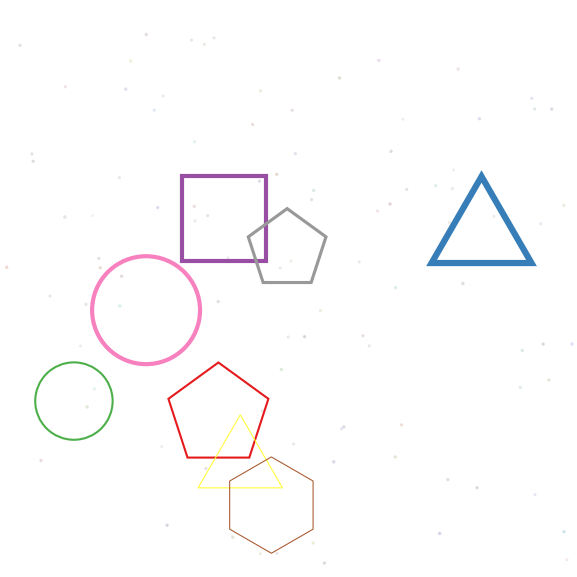[{"shape": "pentagon", "thickness": 1, "radius": 0.46, "center": [0.378, 0.28]}, {"shape": "triangle", "thickness": 3, "radius": 0.5, "center": [0.834, 0.594]}, {"shape": "circle", "thickness": 1, "radius": 0.34, "center": [0.128, 0.305]}, {"shape": "square", "thickness": 2, "radius": 0.37, "center": [0.388, 0.621]}, {"shape": "triangle", "thickness": 0.5, "radius": 0.42, "center": [0.416, 0.197]}, {"shape": "hexagon", "thickness": 0.5, "radius": 0.42, "center": [0.47, 0.125]}, {"shape": "circle", "thickness": 2, "radius": 0.47, "center": [0.253, 0.462]}, {"shape": "pentagon", "thickness": 1.5, "radius": 0.35, "center": [0.497, 0.567]}]